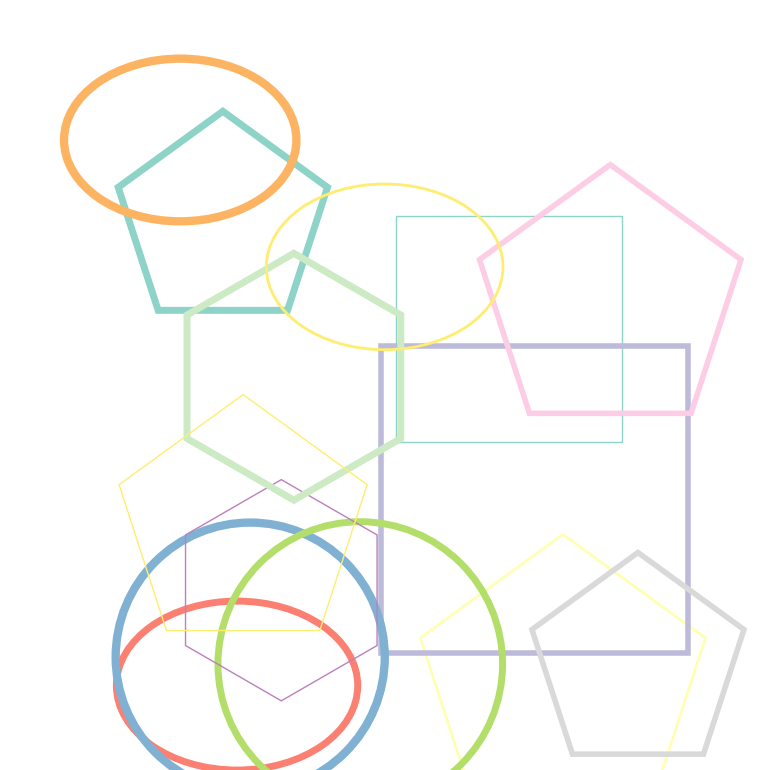[{"shape": "square", "thickness": 0.5, "radius": 0.73, "center": [0.661, 0.573]}, {"shape": "pentagon", "thickness": 2.5, "radius": 0.71, "center": [0.289, 0.713]}, {"shape": "pentagon", "thickness": 1, "radius": 0.97, "center": [0.731, 0.111]}, {"shape": "square", "thickness": 2, "radius": 1.0, "center": [0.694, 0.351]}, {"shape": "oval", "thickness": 2.5, "radius": 0.78, "center": [0.308, 0.11]}, {"shape": "circle", "thickness": 3, "radius": 0.87, "center": [0.325, 0.147]}, {"shape": "oval", "thickness": 3, "radius": 0.75, "center": [0.234, 0.818]}, {"shape": "circle", "thickness": 2.5, "radius": 0.92, "center": [0.468, 0.138]}, {"shape": "pentagon", "thickness": 2, "radius": 0.89, "center": [0.793, 0.608]}, {"shape": "pentagon", "thickness": 2, "radius": 0.72, "center": [0.829, 0.138]}, {"shape": "hexagon", "thickness": 0.5, "radius": 0.72, "center": [0.365, 0.233]}, {"shape": "hexagon", "thickness": 2.5, "radius": 0.8, "center": [0.382, 0.511]}, {"shape": "oval", "thickness": 1, "radius": 0.77, "center": [0.5, 0.653]}, {"shape": "pentagon", "thickness": 0.5, "radius": 0.85, "center": [0.316, 0.318]}]